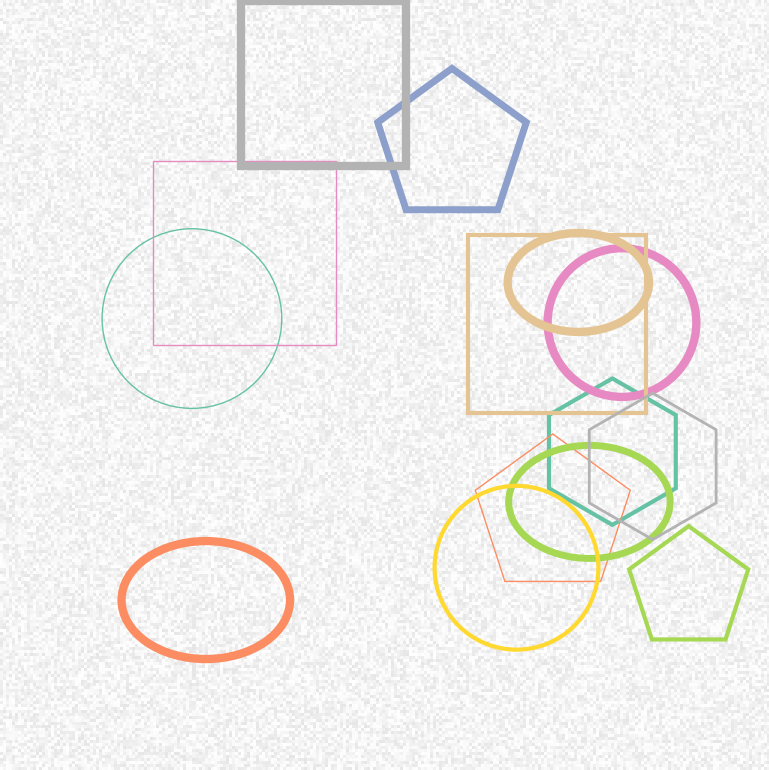[{"shape": "circle", "thickness": 0.5, "radius": 0.58, "center": [0.249, 0.586]}, {"shape": "hexagon", "thickness": 1.5, "radius": 0.48, "center": [0.795, 0.413]}, {"shape": "oval", "thickness": 3, "radius": 0.55, "center": [0.267, 0.221]}, {"shape": "pentagon", "thickness": 0.5, "radius": 0.53, "center": [0.718, 0.331]}, {"shape": "pentagon", "thickness": 2.5, "radius": 0.51, "center": [0.587, 0.81]}, {"shape": "square", "thickness": 0.5, "radius": 0.6, "center": [0.317, 0.671]}, {"shape": "circle", "thickness": 3, "radius": 0.48, "center": [0.808, 0.581]}, {"shape": "pentagon", "thickness": 1.5, "radius": 0.41, "center": [0.894, 0.235]}, {"shape": "oval", "thickness": 2.5, "radius": 0.52, "center": [0.765, 0.348]}, {"shape": "circle", "thickness": 1.5, "radius": 0.53, "center": [0.671, 0.263]}, {"shape": "oval", "thickness": 3, "radius": 0.46, "center": [0.751, 0.633]}, {"shape": "square", "thickness": 1.5, "radius": 0.58, "center": [0.723, 0.58]}, {"shape": "square", "thickness": 3, "radius": 0.54, "center": [0.42, 0.892]}, {"shape": "hexagon", "thickness": 1, "radius": 0.48, "center": [0.848, 0.394]}]